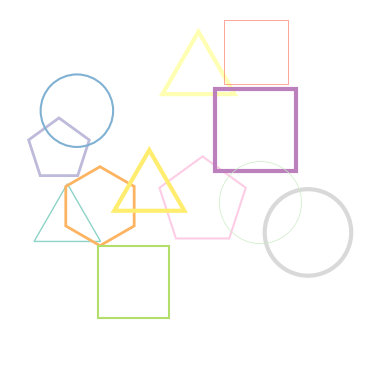[{"shape": "triangle", "thickness": 1, "radius": 0.5, "center": [0.175, 0.423]}, {"shape": "triangle", "thickness": 3, "radius": 0.54, "center": [0.516, 0.81]}, {"shape": "pentagon", "thickness": 2, "radius": 0.41, "center": [0.153, 0.611]}, {"shape": "square", "thickness": 0.5, "radius": 0.41, "center": [0.665, 0.865]}, {"shape": "circle", "thickness": 1.5, "radius": 0.47, "center": [0.2, 0.712]}, {"shape": "hexagon", "thickness": 2, "radius": 0.51, "center": [0.26, 0.464]}, {"shape": "square", "thickness": 1.5, "radius": 0.46, "center": [0.347, 0.268]}, {"shape": "pentagon", "thickness": 1.5, "radius": 0.59, "center": [0.526, 0.476]}, {"shape": "circle", "thickness": 3, "radius": 0.56, "center": [0.8, 0.396]}, {"shape": "square", "thickness": 3, "radius": 0.53, "center": [0.664, 0.663]}, {"shape": "circle", "thickness": 0.5, "radius": 0.53, "center": [0.677, 0.474]}, {"shape": "triangle", "thickness": 3, "radius": 0.53, "center": [0.388, 0.505]}]